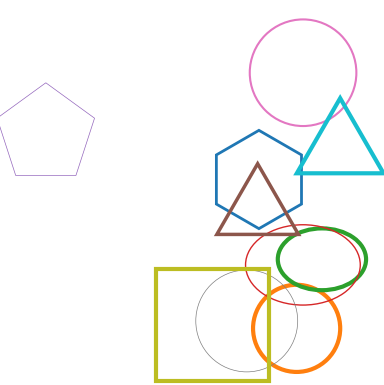[{"shape": "hexagon", "thickness": 2, "radius": 0.64, "center": [0.673, 0.534]}, {"shape": "circle", "thickness": 3, "radius": 0.57, "center": [0.77, 0.147]}, {"shape": "oval", "thickness": 3, "radius": 0.57, "center": [0.836, 0.326]}, {"shape": "oval", "thickness": 1, "radius": 0.74, "center": [0.787, 0.312]}, {"shape": "pentagon", "thickness": 0.5, "radius": 0.67, "center": [0.119, 0.652]}, {"shape": "triangle", "thickness": 2.5, "radius": 0.61, "center": [0.669, 0.452]}, {"shape": "circle", "thickness": 1.5, "radius": 0.69, "center": [0.787, 0.811]}, {"shape": "circle", "thickness": 0.5, "radius": 0.66, "center": [0.641, 0.166]}, {"shape": "square", "thickness": 3, "radius": 0.73, "center": [0.552, 0.155]}, {"shape": "triangle", "thickness": 3, "radius": 0.65, "center": [0.884, 0.615]}]